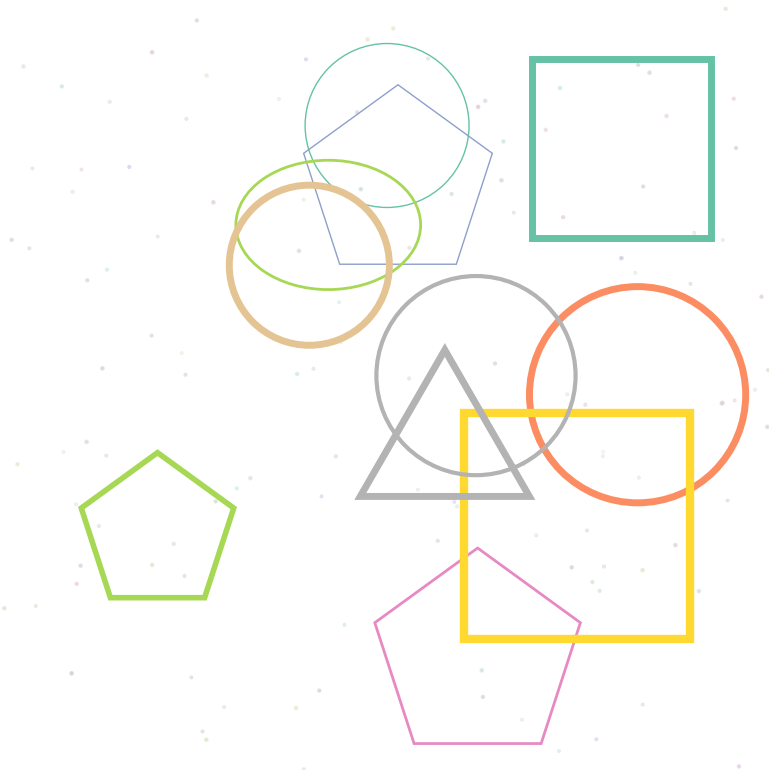[{"shape": "circle", "thickness": 0.5, "radius": 0.53, "center": [0.503, 0.837]}, {"shape": "square", "thickness": 2.5, "radius": 0.58, "center": [0.808, 0.807]}, {"shape": "circle", "thickness": 2.5, "radius": 0.7, "center": [0.828, 0.487]}, {"shape": "pentagon", "thickness": 0.5, "radius": 0.64, "center": [0.517, 0.761]}, {"shape": "pentagon", "thickness": 1, "radius": 0.7, "center": [0.62, 0.148]}, {"shape": "oval", "thickness": 1, "radius": 0.6, "center": [0.426, 0.708]}, {"shape": "pentagon", "thickness": 2, "radius": 0.52, "center": [0.205, 0.308]}, {"shape": "square", "thickness": 3, "radius": 0.73, "center": [0.75, 0.317]}, {"shape": "circle", "thickness": 2.5, "radius": 0.52, "center": [0.402, 0.656]}, {"shape": "circle", "thickness": 1.5, "radius": 0.65, "center": [0.618, 0.512]}, {"shape": "triangle", "thickness": 2.5, "radius": 0.63, "center": [0.578, 0.419]}]